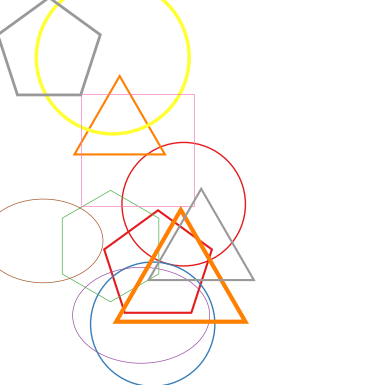[{"shape": "pentagon", "thickness": 1.5, "radius": 0.74, "center": [0.41, 0.307]}, {"shape": "circle", "thickness": 1, "radius": 0.8, "center": [0.477, 0.47]}, {"shape": "circle", "thickness": 1, "radius": 0.81, "center": [0.397, 0.158]}, {"shape": "hexagon", "thickness": 0.5, "radius": 0.72, "center": [0.287, 0.361]}, {"shape": "oval", "thickness": 0.5, "radius": 0.89, "center": [0.367, 0.181]}, {"shape": "triangle", "thickness": 1.5, "radius": 0.68, "center": [0.311, 0.667]}, {"shape": "triangle", "thickness": 3, "radius": 0.97, "center": [0.47, 0.261]}, {"shape": "circle", "thickness": 2.5, "radius": 0.99, "center": [0.293, 0.851]}, {"shape": "oval", "thickness": 0.5, "radius": 0.78, "center": [0.112, 0.374]}, {"shape": "square", "thickness": 0.5, "radius": 0.73, "center": [0.357, 0.611]}, {"shape": "pentagon", "thickness": 2, "radius": 0.7, "center": [0.127, 0.867]}, {"shape": "triangle", "thickness": 1.5, "radius": 0.79, "center": [0.523, 0.352]}]